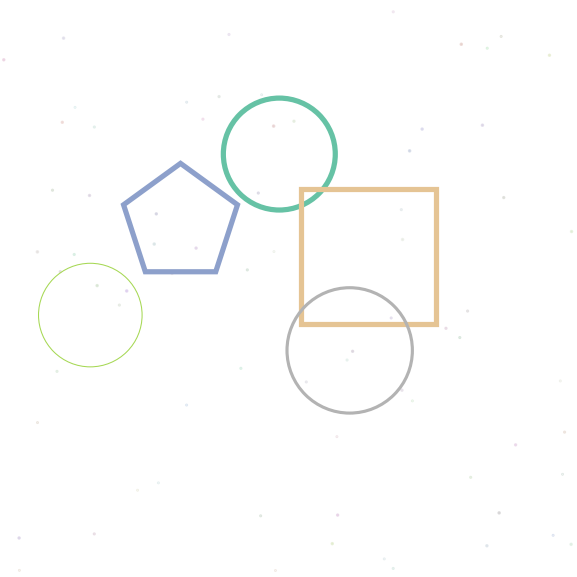[{"shape": "circle", "thickness": 2.5, "radius": 0.48, "center": [0.484, 0.732]}, {"shape": "pentagon", "thickness": 2.5, "radius": 0.52, "center": [0.313, 0.612]}, {"shape": "circle", "thickness": 0.5, "radius": 0.45, "center": [0.156, 0.454]}, {"shape": "square", "thickness": 2.5, "radius": 0.58, "center": [0.638, 0.555]}, {"shape": "circle", "thickness": 1.5, "radius": 0.54, "center": [0.606, 0.392]}]